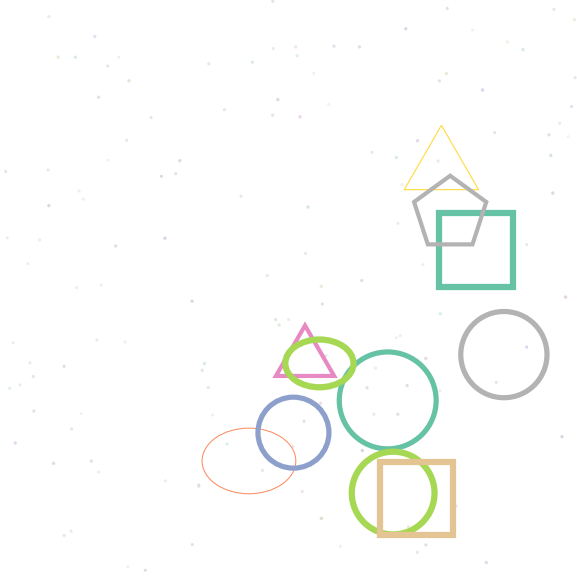[{"shape": "circle", "thickness": 2.5, "radius": 0.42, "center": [0.671, 0.306]}, {"shape": "square", "thickness": 3, "radius": 0.32, "center": [0.825, 0.566]}, {"shape": "oval", "thickness": 0.5, "radius": 0.41, "center": [0.431, 0.201]}, {"shape": "circle", "thickness": 2.5, "radius": 0.31, "center": [0.508, 0.25]}, {"shape": "triangle", "thickness": 2, "radius": 0.29, "center": [0.528, 0.377]}, {"shape": "oval", "thickness": 3, "radius": 0.3, "center": [0.553, 0.37]}, {"shape": "circle", "thickness": 3, "radius": 0.36, "center": [0.681, 0.145]}, {"shape": "triangle", "thickness": 0.5, "radius": 0.37, "center": [0.764, 0.708]}, {"shape": "square", "thickness": 3, "radius": 0.32, "center": [0.721, 0.136]}, {"shape": "circle", "thickness": 2.5, "radius": 0.37, "center": [0.873, 0.385]}, {"shape": "pentagon", "thickness": 2, "radius": 0.33, "center": [0.78, 0.629]}]